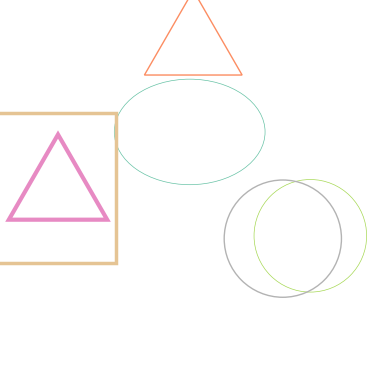[{"shape": "oval", "thickness": 0.5, "radius": 0.98, "center": [0.493, 0.657]}, {"shape": "triangle", "thickness": 1, "radius": 0.73, "center": [0.502, 0.878]}, {"shape": "triangle", "thickness": 3, "radius": 0.74, "center": [0.151, 0.503]}, {"shape": "circle", "thickness": 0.5, "radius": 0.73, "center": [0.806, 0.388]}, {"shape": "square", "thickness": 2.5, "radius": 0.97, "center": [0.106, 0.511]}, {"shape": "circle", "thickness": 1, "radius": 0.76, "center": [0.735, 0.38]}]